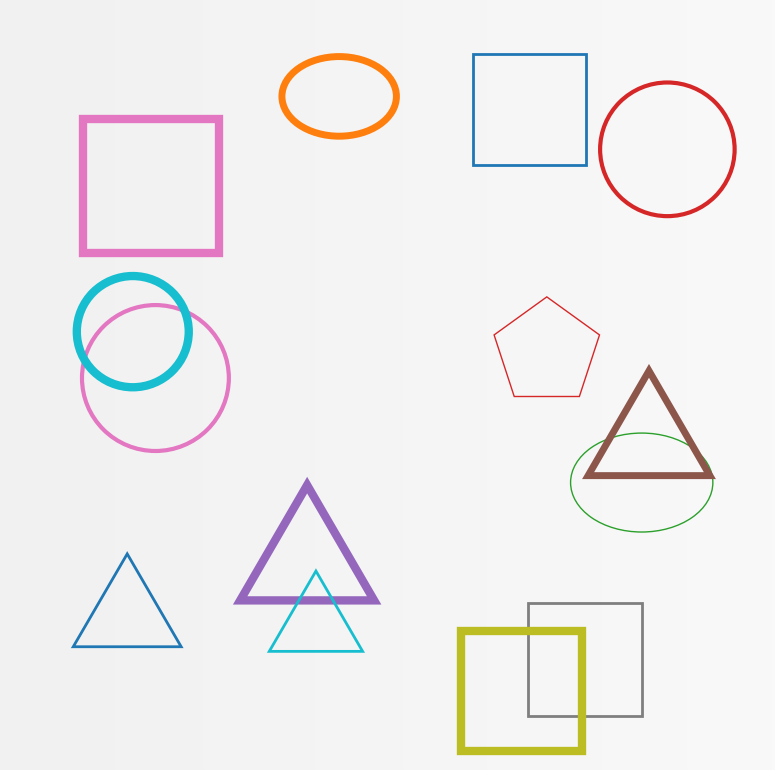[{"shape": "triangle", "thickness": 1, "radius": 0.4, "center": [0.164, 0.2]}, {"shape": "square", "thickness": 1, "radius": 0.36, "center": [0.683, 0.858]}, {"shape": "oval", "thickness": 2.5, "radius": 0.37, "center": [0.438, 0.875]}, {"shape": "oval", "thickness": 0.5, "radius": 0.46, "center": [0.828, 0.373]}, {"shape": "pentagon", "thickness": 0.5, "radius": 0.36, "center": [0.706, 0.543]}, {"shape": "circle", "thickness": 1.5, "radius": 0.43, "center": [0.861, 0.806]}, {"shape": "triangle", "thickness": 3, "radius": 0.5, "center": [0.396, 0.27]}, {"shape": "triangle", "thickness": 2.5, "radius": 0.45, "center": [0.837, 0.428]}, {"shape": "square", "thickness": 3, "radius": 0.44, "center": [0.195, 0.758]}, {"shape": "circle", "thickness": 1.5, "radius": 0.47, "center": [0.201, 0.509]}, {"shape": "square", "thickness": 1, "radius": 0.37, "center": [0.754, 0.144]}, {"shape": "square", "thickness": 3, "radius": 0.39, "center": [0.673, 0.103]}, {"shape": "triangle", "thickness": 1, "radius": 0.35, "center": [0.408, 0.189]}, {"shape": "circle", "thickness": 3, "radius": 0.36, "center": [0.171, 0.569]}]